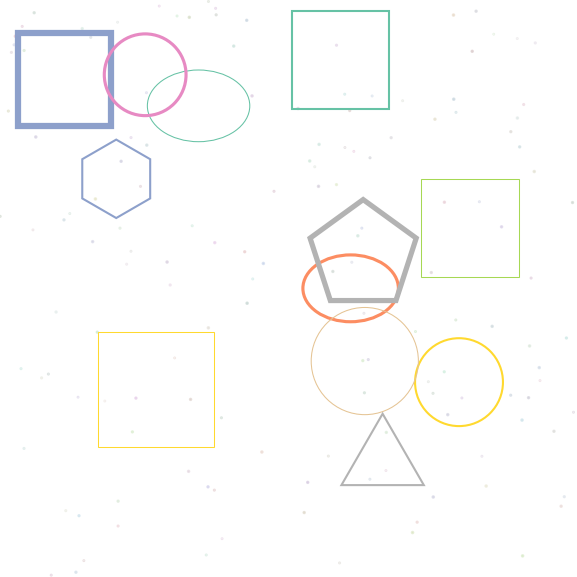[{"shape": "square", "thickness": 1, "radius": 0.42, "center": [0.59, 0.895]}, {"shape": "oval", "thickness": 0.5, "radius": 0.44, "center": [0.344, 0.816]}, {"shape": "oval", "thickness": 1.5, "radius": 0.41, "center": [0.607, 0.5]}, {"shape": "square", "thickness": 3, "radius": 0.4, "center": [0.111, 0.861]}, {"shape": "hexagon", "thickness": 1, "radius": 0.34, "center": [0.201, 0.69]}, {"shape": "circle", "thickness": 1.5, "radius": 0.35, "center": [0.251, 0.87]}, {"shape": "square", "thickness": 0.5, "radius": 0.43, "center": [0.814, 0.605]}, {"shape": "square", "thickness": 0.5, "radius": 0.5, "center": [0.27, 0.324]}, {"shape": "circle", "thickness": 1, "radius": 0.38, "center": [0.795, 0.337]}, {"shape": "circle", "thickness": 0.5, "radius": 0.46, "center": [0.632, 0.374]}, {"shape": "pentagon", "thickness": 2.5, "radius": 0.48, "center": [0.629, 0.557]}, {"shape": "triangle", "thickness": 1, "radius": 0.41, "center": [0.663, 0.2]}]